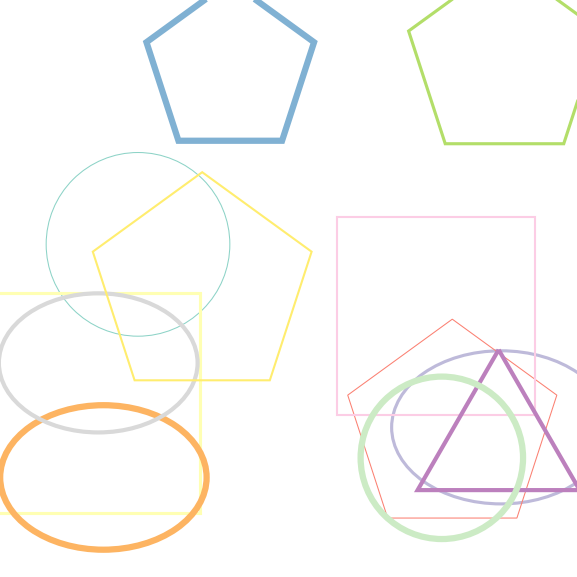[{"shape": "circle", "thickness": 0.5, "radius": 0.8, "center": [0.239, 0.576]}, {"shape": "square", "thickness": 1.5, "radius": 0.96, "center": [0.154, 0.301]}, {"shape": "oval", "thickness": 1.5, "radius": 0.95, "center": [0.868, 0.259]}, {"shape": "pentagon", "thickness": 0.5, "radius": 0.95, "center": [0.783, 0.256]}, {"shape": "pentagon", "thickness": 3, "radius": 0.76, "center": [0.399, 0.879]}, {"shape": "oval", "thickness": 3, "radius": 0.89, "center": [0.179, 0.172]}, {"shape": "pentagon", "thickness": 1.5, "radius": 0.87, "center": [0.874, 0.891]}, {"shape": "square", "thickness": 1, "radius": 0.86, "center": [0.755, 0.452]}, {"shape": "oval", "thickness": 2, "radius": 0.86, "center": [0.17, 0.371]}, {"shape": "triangle", "thickness": 2, "radius": 0.81, "center": [0.863, 0.231]}, {"shape": "circle", "thickness": 3, "radius": 0.7, "center": [0.765, 0.206]}, {"shape": "pentagon", "thickness": 1, "radius": 1.0, "center": [0.35, 0.502]}]